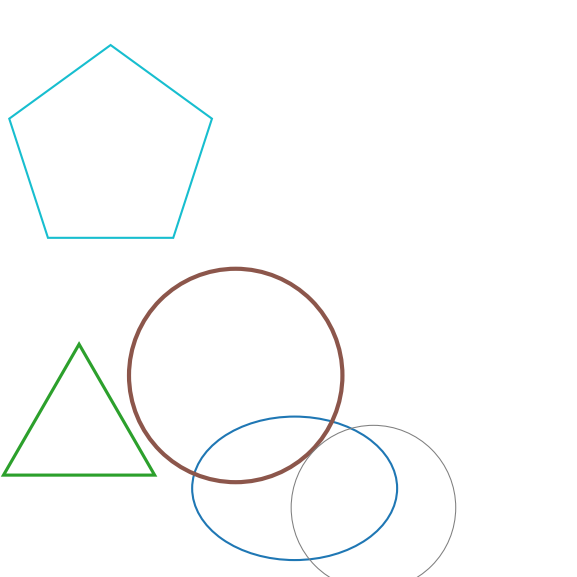[{"shape": "oval", "thickness": 1, "radius": 0.89, "center": [0.51, 0.154]}, {"shape": "triangle", "thickness": 1.5, "radius": 0.76, "center": [0.137, 0.252]}, {"shape": "circle", "thickness": 2, "radius": 0.92, "center": [0.408, 0.349]}, {"shape": "circle", "thickness": 0.5, "radius": 0.71, "center": [0.647, 0.12]}, {"shape": "pentagon", "thickness": 1, "radius": 0.92, "center": [0.192, 0.737]}]